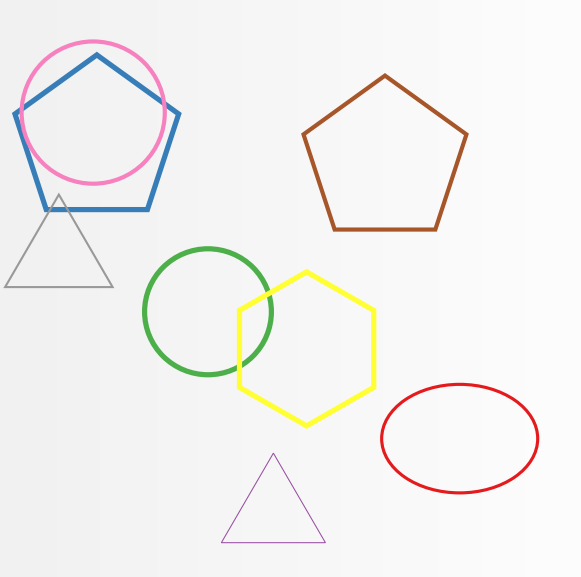[{"shape": "oval", "thickness": 1.5, "radius": 0.67, "center": [0.791, 0.24]}, {"shape": "pentagon", "thickness": 2.5, "radius": 0.74, "center": [0.167, 0.756]}, {"shape": "circle", "thickness": 2.5, "radius": 0.55, "center": [0.358, 0.459]}, {"shape": "triangle", "thickness": 0.5, "radius": 0.52, "center": [0.47, 0.111]}, {"shape": "hexagon", "thickness": 2.5, "radius": 0.67, "center": [0.528, 0.395]}, {"shape": "pentagon", "thickness": 2, "radius": 0.74, "center": [0.662, 0.721]}, {"shape": "circle", "thickness": 2, "radius": 0.62, "center": [0.16, 0.804]}, {"shape": "triangle", "thickness": 1, "radius": 0.53, "center": [0.101, 0.555]}]